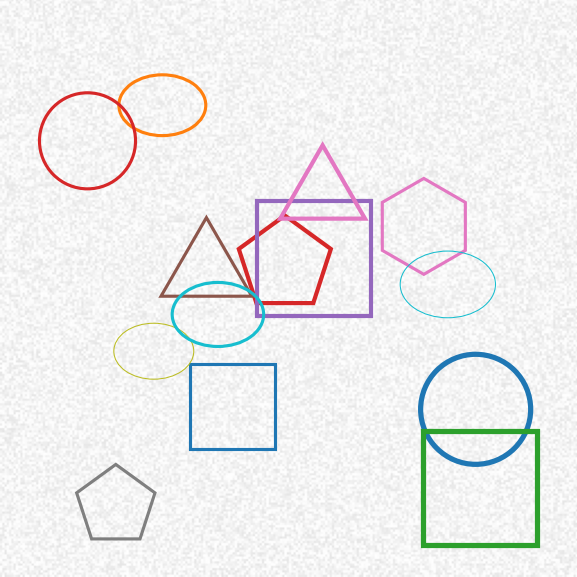[{"shape": "circle", "thickness": 2.5, "radius": 0.48, "center": [0.824, 0.29]}, {"shape": "square", "thickness": 1.5, "radius": 0.37, "center": [0.403, 0.295]}, {"shape": "oval", "thickness": 1.5, "radius": 0.38, "center": [0.281, 0.817]}, {"shape": "square", "thickness": 2.5, "radius": 0.49, "center": [0.831, 0.154]}, {"shape": "circle", "thickness": 1.5, "radius": 0.42, "center": [0.152, 0.755]}, {"shape": "pentagon", "thickness": 2, "radius": 0.42, "center": [0.493, 0.542]}, {"shape": "square", "thickness": 2, "radius": 0.5, "center": [0.544, 0.551]}, {"shape": "triangle", "thickness": 1.5, "radius": 0.45, "center": [0.357, 0.532]}, {"shape": "triangle", "thickness": 2, "radius": 0.42, "center": [0.559, 0.663]}, {"shape": "hexagon", "thickness": 1.5, "radius": 0.42, "center": [0.734, 0.607]}, {"shape": "pentagon", "thickness": 1.5, "radius": 0.36, "center": [0.201, 0.124]}, {"shape": "oval", "thickness": 0.5, "radius": 0.35, "center": [0.266, 0.391]}, {"shape": "oval", "thickness": 1.5, "radius": 0.4, "center": [0.377, 0.455]}, {"shape": "oval", "thickness": 0.5, "radius": 0.41, "center": [0.775, 0.507]}]